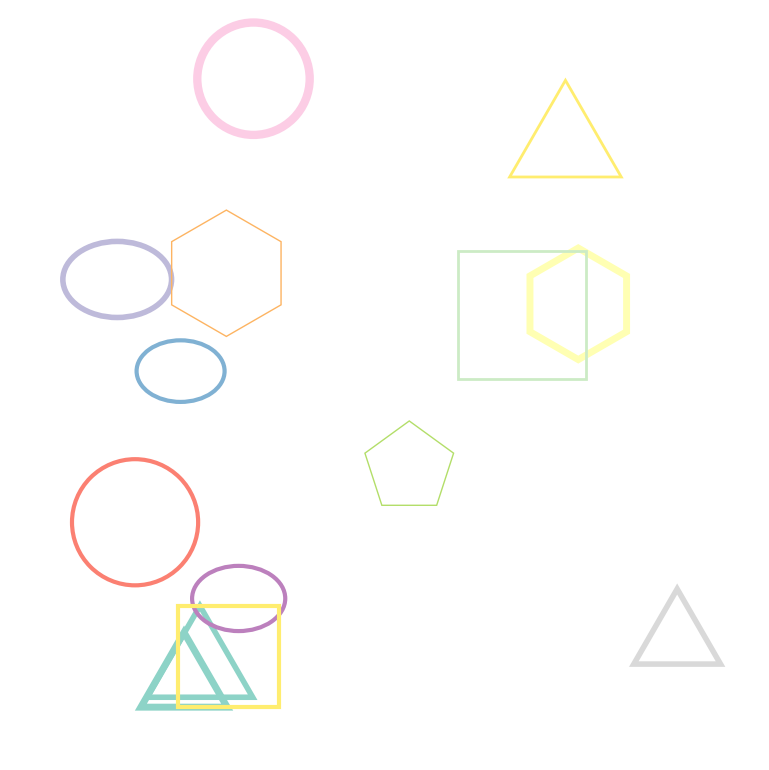[{"shape": "triangle", "thickness": 2.5, "radius": 0.32, "center": [0.239, 0.114]}, {"shape": "triangle", "thickness": 2, "radius": 0.4, "center": [0.26, 0.134]}, {"shape": "hexagon", "thickness": 2.5, "radius": 0.36, "center": [0.751, 0.605]}, {"shape": "oval", "thickness": 2, "radius": 0.35, "center": [0.152, 0.637]}, {"shape": "circle", "thickness": 1.5, "radius": 0.41, "center": [0.175, 0.322]}, {"shape": "oval", "thickness": 1.5, "radius": 0.29, "center": [0.235, 0.518]}, {"shape": "hexagon", "thickness": 0.5, "radius": 0.41, "center": [0.294, 0.645]}, {"shape": "pentagon", "thickness": 0.5, "radius": 0.3, "center": [0.532, 0.393]}, {"shape": "circle", "thickness": 3, "radius": 0.36, "center": [0.329, 0.898]}, {"shape": "triangle", "thickness": 2, "radius": 0.33, "center": [0.879, 0.17]}, {"shape": "oval", "thickness": 1.5, "radius": 0.3, "center": [0.31, 0.223]}, {"shape": "square", "thickness": 1, "radius": 0.41, "center": [0.678, 0.591]}, {"shape": "square", "thickness": 1.5, "radius": 0.33, "center": [0.297, 0.147]}, {"shape": "triangle", "thickness": 1, "radius": 0.42, "center": [0.734, 0.812]}]